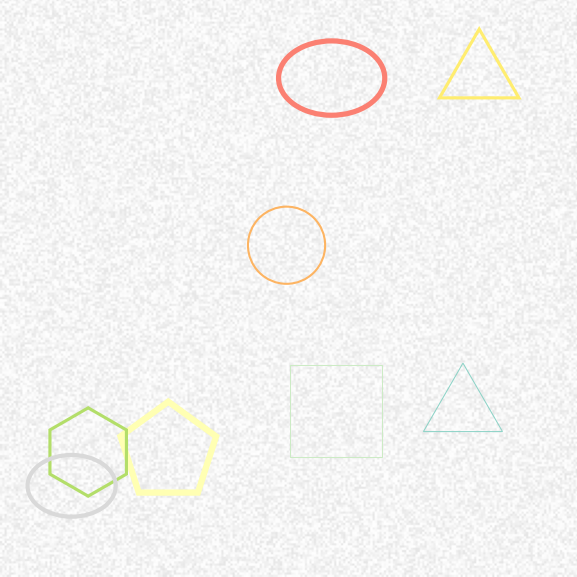[{"shape": "triangle", "thickness": 0.5, "radius": 0.4, "center": [0.802, 0.291]}, {"shape": "pentagon", "thickness": 3, "radius": 0.44, "center": [0.291, 0.217]}, {"shape": "oval", "thickness": 2.5, "radius": 0.46, "center": [0.574, 0.864]}, {"shape": "circle", "thickness": 1, "radius": 0.33, "center": [0.496, 0.574]}, {"shape": "hexagon", "thickness": 1.5, "radius": 0.38, "center": [0.153, 0.216]}, {"shape": "oval", "thickness": 2, "radius": 0.38, "center": [0.124, 0.158]}, {"shape": "square", "thickness": 0.5, "radius": 0.4, "center": [0.582, 0.288]}, {"shape": "triangle", "thickness": 1.5, "radius": 0.4, "center": [0.83, 0.869]}]